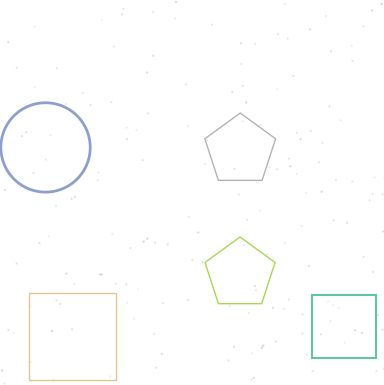[{"shape": "square", "thickness": 1.5, "radius": 0.41, "center": [0.893, 0.152]}, {"shape": "circle", "thickness": 2, "radius": 0.58, "center": [0.118, 0.617]}, {"shape": "pentagon", "thickness": 1, "radius": 0.48, "center": [0.623, 0.289]}, {"shape": "square", "thickness": 1, "radius": 0.57, "center": [0.188, 0.126]}, {"shape": "pentagon", "thickness": 1, "radius": 0.48, "center": [0.624, 0.61]}]